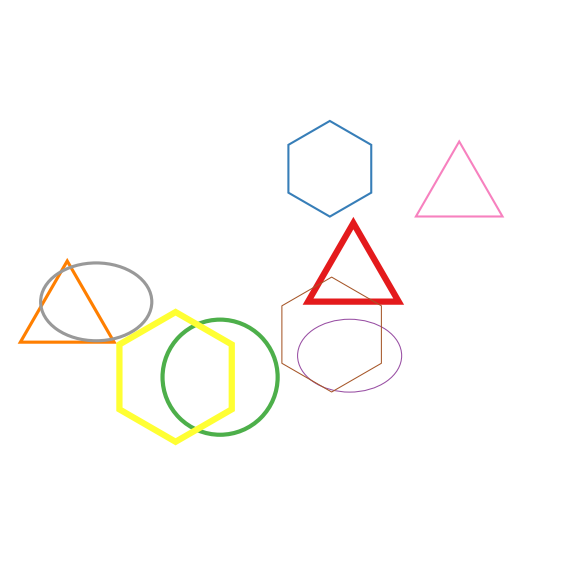[{"shape": "triangle", "thickness": 3, "radius": 0.45, "center": [0.612, 0.522]}, {"shape": "hexagon", "thickness": 1, "radius": 0.41, "center": [0.571, 0.707]}, {"shape": "circle", "thickness": 2, "radius": 0.5, "center": [0.381, 0.346]}, {"shape": "oval", "thickness": 0.5, "radius": 0.45, "center": [0.605, 0.383]}, {"shape": "triangle", "thickness": 1.5, "radius": 0.47, "center": [0.116, 0.453]}, {"shape": "hexagon", "thickness": 3, "radius": 0.56, "center": [0.304, 0.346]}, {"shape": "hexagon", "thickness": 0.5, "radius": 0.5, "center": [0.574, 0.42]}, {"shape": "triangle", "thickness": 1, "radius": 0.43, "center": [0.795, 0.668]}, {"shape": "oval", "thickness": 1.5, "radius": 0.48, "center": [0.167, 0.476]}]